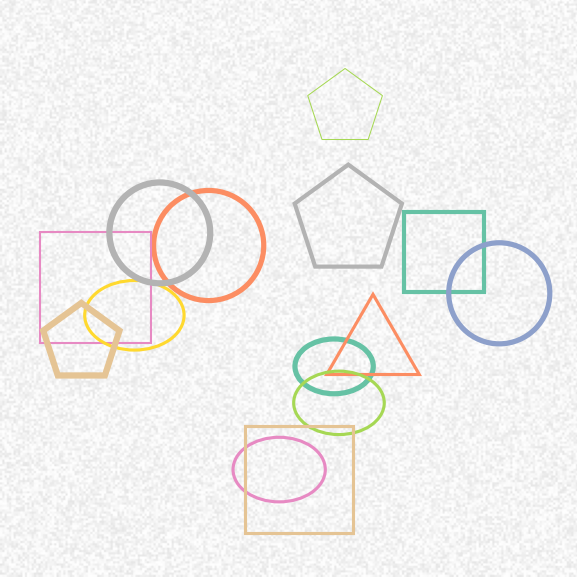[{"shape": "square", "thickness": 2, "radius": 0.35, "center": [0.768, 0.563]}, {"shape": "oval", "thickness": 2.5, "radius": 0.34, "center": [0.579, 0.365]}, {"shape": "circle", "thickness": 2.5, "radius": 0.48, "center": [0.361, 0.574]}, {"shape": "triangle", "thickness": 1.5, "radius": 0.46, "center": [0.646, 0.397]}, {"shape": "circle", "thickness": 2.5, "radius": 0.44, "center": [0.865, 0.491]}, {"shape": "oval", "thickness": 1.5, "radius": 0.4, "center": [0.483, 0.186]}, {"shape": "square", "thickness": 1, "radius": 0.48, "center": [0.166, 0.502]}, {"shape": "pentagon", "thickness": 0.5, "radius": 0.34, "center": [0.598, 0.813]}, {"shape": "oval", "thickness": 1.5, "radius": 0.39, "center": [0.587, 0.302]}, {"shape": "oval", "thickness": 1.5, "radius": 0.43, "center": [0.233, 0.453]}, {"shape": "square", "thickness": 1.5, "radius": 0.46, "center": [0.518, 0.169]}, {"shape": "pentagon", "thickness": 3, "radius": 0.35, "center": [0.141, 0.405]}, {"shape": "circle", "thickness": 3, "radius": 0.44, "center": [0.277, 0.596]}, {"shape": "pentagon", "thickness": 2, "radius": 0.49, "center": [0.603, 0.616]}]